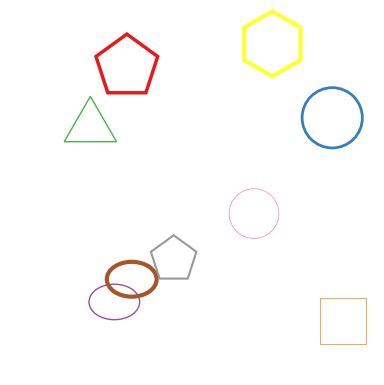[{"shape": "pentagon", "thickness": 2.5, "radius": 0.42, "center": [0.329, 0.827]}, {"shape": "circle", "thickness": 2, "radius": 0.39, "center": [0.863, 0.694]}, {"shape": "triangle", "thickness": 1, "radius": 0.39, "center": [0.235, 0.671]}, {"shape": "oval", "thickness": 1, "radius": 0.33, "center": [0.297, 0.216]}, {"shape": "square", "thickness": 0.5, "radius": 0.3, "center": [0.892, 0.167]}, {"shape": "hexagon", "thickness": 3, "radius": 0.42, "center": [0.708, 0.886]}, {"shape": "oval", "thickness": 3, "radius": 0.32, "center": [0.342, 0.275]}, {"shape": "circle", "thickness": 0.5, "radius": 0.32, "center": [0.66, 0.445]}, {"shape": "pentagon", "thickness": 1.5, "radius": 0.31, "center": [0.451, 0.327]}]